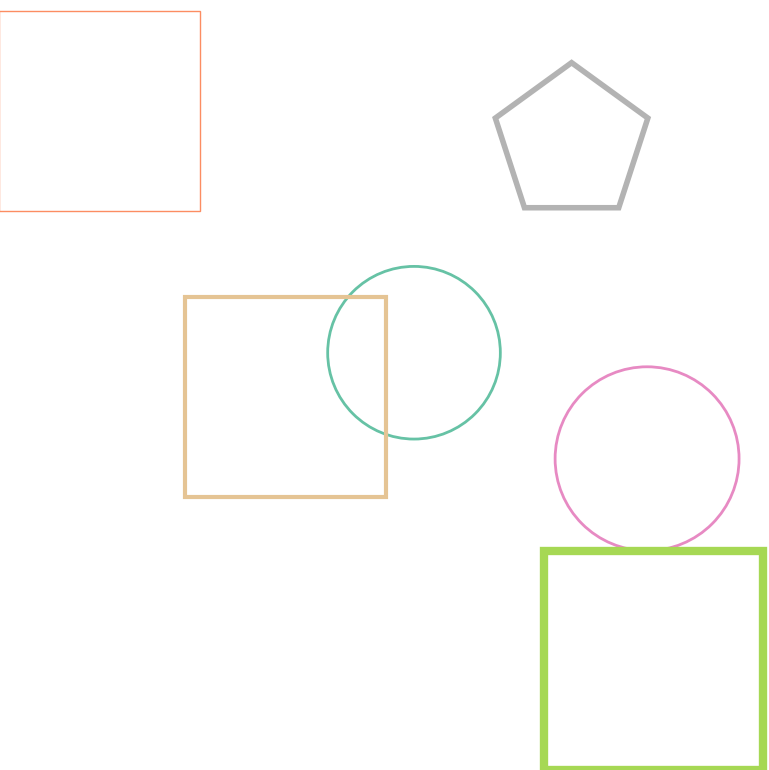[{"shape": "circle", "thickness": 1, "radius": 0.56, "center": [0.538, 0.542]}, {"shape": "square", "thickness": 0.5, "radius": 0.65, "center": [0.129, 0.856]}, {"shape": "circle", "thickness": 1, "radius": 0.6, "center": [0.84, 0.404]}, {"shape": "square", "thickness": 3, "radius": 0.71, "center": [0.849, 0.142]}, {"shape": "square", "thickness": 1.5, "radius": 0.65, "center": [0.371, 0.485]}, {"shape": "pentagon", "thickness": 2, "radius": 0.52, "center": [0.742, 0.814]}]